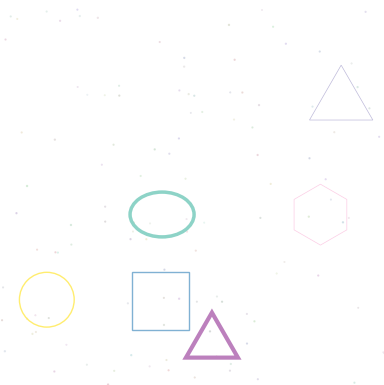[{"shape": "oval", "thickness": 2.5, "radius": 0.42, "center": [0.421, 0.443]}, {"shape": "triangle", "thickness": 0.5, "radius": 0.48, "center": [0.886, 0.736]}, {"shape": "square", "thickness": 1, "radius": 0.37, "center": [0.417, 0.218]}, {"shape": "hexagon", "thickness": 0.5, "radius": 0.4, "center": [0.832, 0.442]}, {"shape": "triangle", "thickness": 3, "radius": 0.39, "center": [0.55, 0.11]}, {"shape": "circle", "thickness": 1, "radius": 0.36, "center": [0.122, 0.222]}]